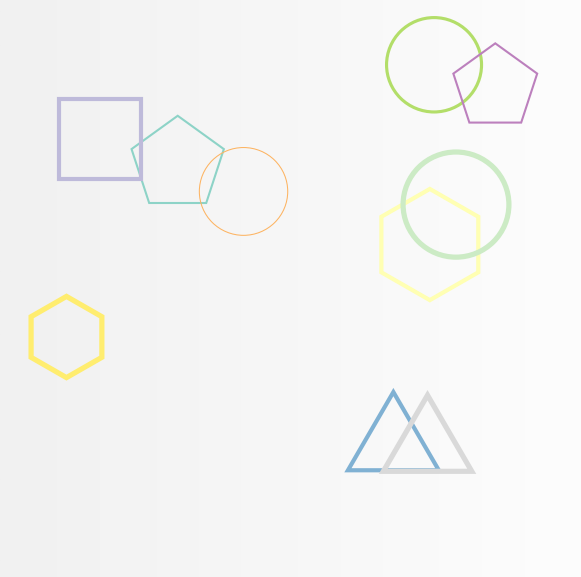[{"shape": "pentagon", "thickness": 1, "radius": 0.42, "center": [0.306, 0.715]}, {"shape": "hexagon", "thickness": 2, "radius": 0.48, "center": [0.739, 0.576]}, {"shape": "square", "thickness": 2, "radius": 0.35, "center": [0.172, 0.759]}, {"shape": "triangle", "thickness": 2, "radius": 0.45, "center": [0.677, 0.23]}, {"shape": "circle", "thickness": 0.5, "radius": 0.38, "center": [0.419, 0.668]}, {"shape": "circle", "thickness": 1.5, "radius": 0.41, "center": [0.747, 0.887]}, {"shape": "triangle", "thickness": 2.5, "radius": 0.44, "center": [0.736, 0.227]}, {"shape": "pentagon", "thickness": 1, "radius": 0.38, "center": [0.852, 0.848]}, {"shape": "circle", "thickness": 2.5, "radius": 0.46, "center": [0.785, 0.645]}, {"shape": "hexagon", "thickness": 2.5, "radius": 0.35, "center": [0.114, 0.416]}]